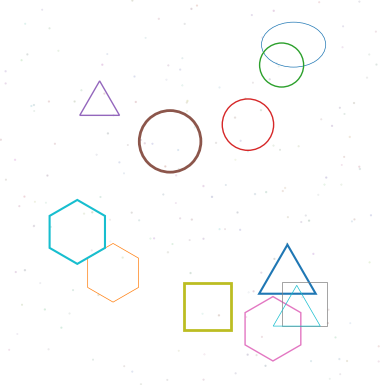[{"shape": "oval", "thickness": 0.5, "radius": 0.42, "center": [0.763, 0.884]}, {"shape": "triangle", "thickness": 1.5, "radius": 0.42, "center": [0.747, 0.279]}, {"shape": "hexagon", "thickness": 0.5, "radius": 0.38, "center": [0.294, 0.291]}, {"shape": "circle", "thickness": 1, "radius": 0.29, "center": [0.731, 0.831]}, {"shape": "circle", "thickness": 1, "radius": 0.33, "center": [0.644, 0.676]}, {"shape": "triangle", "thickness": 1, "radius": 0.3, "center": [0.259, 0.73]}, {"shape": "circle", "thickness": 2, "radius": 0.4, "center": [0.442, 0.633]}, {"shape": "hexagon", "thickness": 1, "radius": 0.42, "center": [0.709, 0.146]}, {"shape": "square", "thickness": 0.5, "radius": 0.29, "center": [0.791, 0.21]}, {"shape": "square", "thickness": 2, "radius": 0.31, "center": [0.539, 0.204]}, {"shape": "hexagon", "thickness": 1.5, "radius": 0.42, "center": [0.201, 0.398]}, {"shape": "triangle", "thickness": 0.5, "radius": 0.35, "center": [0.771, 0.188]}]